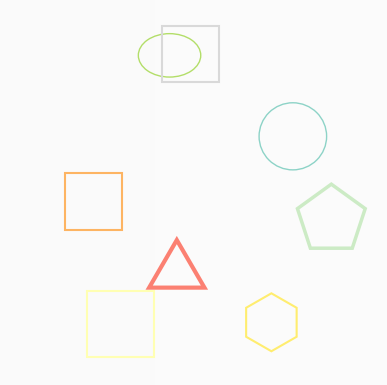[{"shape": "circle", "thickness": 1, "radius": 0.44, "center": [0.756, 0.646]}, {"shape": "square", "thickness": 1.5, "radius": 0.43, "center": [0.311, 0.159]}, {"shape": "triangle", "thickness": 3, "radius": 0.41, "center": [0.456, 0.294]}, {"shape": "square", "thickness": 1.5, "radius": 0.37, "center": [0.242, 0.477]}, {"shape": "oval", "thickness": 1, "radius": 0.4, "center": [0.438, 0.856]}, {"shape": "square", "thickness": 1.5, "radius": 0.36, "center": [0.492, 0.86]}, {"shape": "pentagon", "thickness": 2.5, "radius": 0.46, "center": [0.855, 0.43]}, {"shape": "hexagon", "thickness": 1.5, "radius": 0.38, "center": [0.7, 0.163]}]